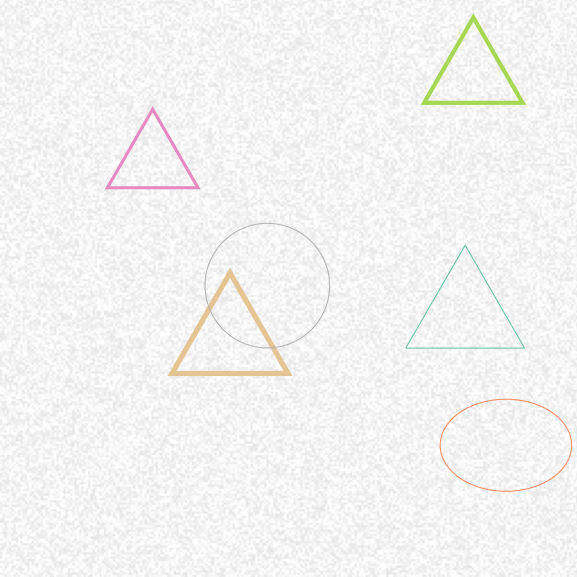[{"shape": "triangle", "thickness": 0.5, "radius": 0.59, "center": [0.806, 0.456]}, {"shape": "oval", "thickness": 0.5, "radius": 0.57, "center": [0.876, 0.228]}, {"shape": "triangle", "thickness": 1.5, "radius": 0.45, "center": [0.264, 0.719]}, {"shape": "triangle", "thickness": 2, "radius": 0.49, "center": [0.82, 0.87]}, {"shape": "triangle", "thickness": 2.5, "radius": 0.58, "center": [0.398, 0.411]}, {"shape": "circle", "thickness": 0.5, "radius": 0.54, "center": [0.463, 0.505]}]